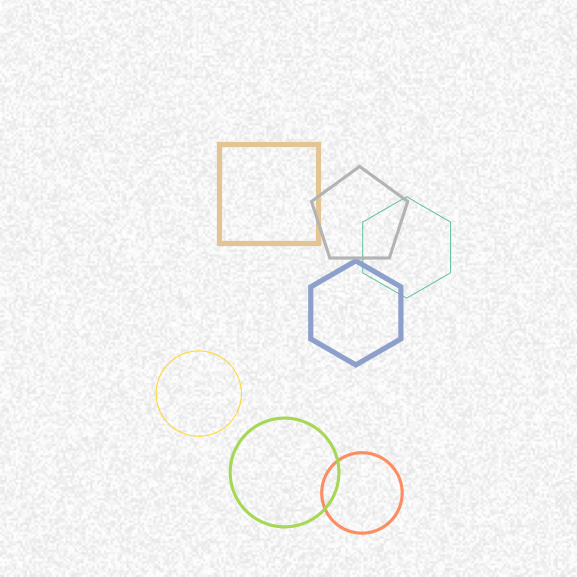[{"shape": "hexagon", "thickness": 0.5, "radius": 0.44, "center": [0.704, 0.571]}, {"shape": "circle", "thickness": 1.5, "radius": 0.35, "center": [0.627, 0.146]}, {"shape": "hexagon", "thickness": 2.5, "radius": 0.45, "center": [0.616, 0.457]}, {"shape": "circle", "thickness": 1.5, "radius": 0.47, "center": [0.493, 0.181]}, {"shape": "circle", "thickness": 0.5, "radius": 0.37, "center": [0.344, 0.318]}, {"shape": "square", "thickness": 2.5, "radius": 0.43, "center": [0.465, 0.665]}, {"shape": "pentagon", "thickness": 1.5, "radius": 0.44, "center": [0.623, 0.623]}]